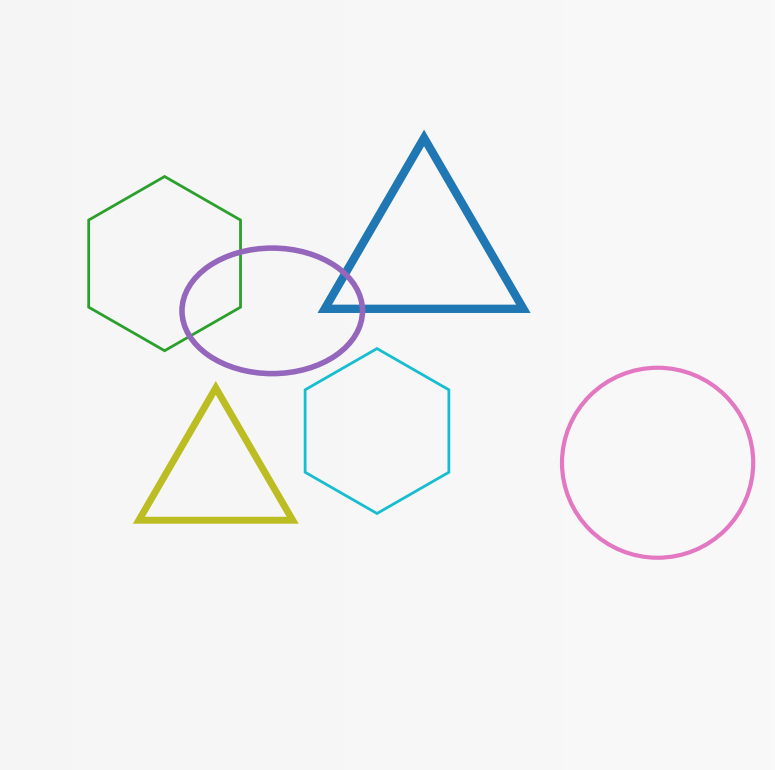[{"shape": "triangle", "thickness": 3, "radius": 0.74, "center": [0.547, 0.673]}, {"shape": "hexagon", "thickness": 1, "radius": 0.57, "center": [0.212, 0.658]}, {"shape": "oval", "thickness": 2, "radius": 0.58, "center": [0.351, 0.596]}, {"shape": "circle", "thickness": 1.5, "radius": 0.62, "center": [0.849, 0.399]}, {"shape": "triangle", "thickness": 2.5, "radius": 0.57, "center": [0.278, 0.382]}, {"shape": "hexagon", "thickness": 1, "radius": 0.54, "center": [0.486, 0.44]}]